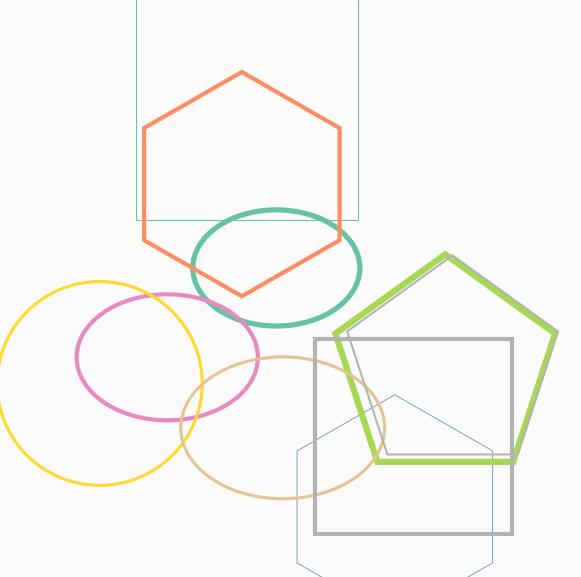[{"shape": "square", "thickness": 0.5, "radius": 0.96, "center": [0.426, 0.809]}, {"shape": "oval", "thickness": 2.5, "radius": 0.72, "center": [0.475, 0.535]}, {"shape": "hexagon", "thickness": 2, "radius": 0.97, "center": [0.416, 0.68]}, {"shape": "hexagon", "thickness": 0.5, "radius": 0.97, "center": [0.679, 0.121]}, {"shape": "oval", "thickness": 2, "radius": 0.78, "center": [0.288, 0.38]}, {"shape": "pentagon", "thickness": 3, "radius": 0.99, "center": [0.766, 0.36]}, {"shape": "circle", "thickness": 1.5, "radius": 0.88, "center": [0.171, 0.335]}, {"shape": "oval", "thickness": 1.5, "radius": 0.88, "center": [0.486, 0.258]}, {"shape": "pentagon", "thickness": 1, "radius": 0.95, "center": [0.779, 0.366]}, {"shape": "square", "thickness": 2, "radius": 0.85, "center": [0.711, 0.244]}]